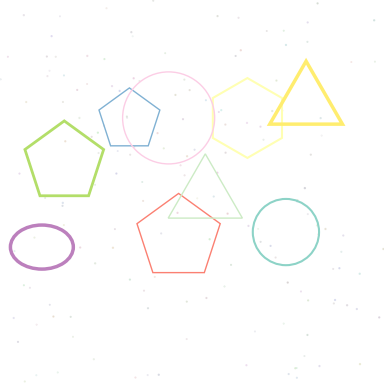[{"shape": "circle", "thickness": 1.5, "radius": 0.43, "center": [0.743, 0.397]}, {"shape": "hexagon", "thickness": 1.5, "radius": 0.52, "center": [0.643, 0.694]}, {"shape": "pentagon", "thickness": 1, "radius": 0.57, "center": [0.464, 0.384]}, {"shape": "pentagon", "thickness": 1, "radius": 0.42, "center": [0.336, 0.688]}, {"shape": "pentagon", "thickness": 2, "radius": 0.54, "center": [0.167, 0.578]}, {"shape": "circle", "thickness": 1, "radius": 0.6, "center": [0.438, 0.694]}, {"shape": "oval", "thickness": 2.5, "radius": 0.41, "center": [0.109, 0.358]}, {"shape": "triangle", "thickness": 1, "radius": 0.56, "center": [0.533, 0.489]}, {"shape": "triangle", "thickness": 2.5, "radius": 0.54, "center": [0.795, 0.732]}]